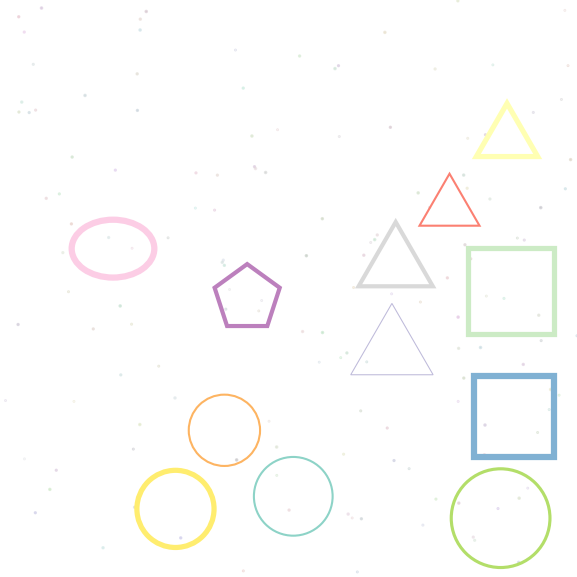[{"shape": "circle", "thickness": 1, "radius": 0.34, "center": [0.508, 0.14]}, {"shape": "triangle", "thickness": 2.5, "radius": 0.31, "center": [0.878, 0.759]}, {"shape": "triangle", "thickness": 0.5, "radius": 0.41, "center": [0.679, 0.391]}, {"shape": "triangle", "thickness": 1, "radius": 0.3, "center": [0.778, 0.638]}, {"shape": "square", "thickness": 3, "radius": 0.35, "center": [0.89, 0.277]}, {"shape": "circle", "thickness": 1, "radius": 0.31, "center": [0.389, 0.254]}, {"shape": "circle", "thickness": 1.5, "radius": 0.43, "center": [0.867, 0.102]}, {"shape": "oval", "thickness": 3, "radius": 0.36, "center": [0.196, 0.569]}, {"shape": "triangle", "thickness": 2, "radius": 0.37, "center": [0.685, 0.54]}, {"shape": "pentagon", "thickness": 2, "radius": 0.3, "center": [0.428, 0.483]}, {"shape": "square", "thickness": 2.5, "radius": 0.37, "center": [0.884, 0.496]}, {"shape": "circle", "thickness": 2.5, "radius": 0.33, "center": [0.304, 0.118]}]